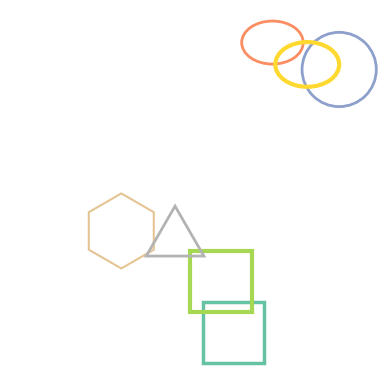[{"shape": "square", "thickness": 2.5, "radius": 0.4, "center": [0.606, 0.137]}, {"shape": "oval", "thickness": 2, "radius": 0.4, "center": [0.708, 0.889]}, {"shape": "circle", "thickness": 2, "radius": 0.48, "center": [0.881, 0.82]}, {"shape": "square", "thickness": 3, "radius": 0.4, "center": [0.573, 0.269]}, {"shape": "oval", "thickness": 3, "radius": 0.41, "center": [0.798, 0.833]}, {"shape": "hexagon", "thickness": 1.5, "radius": 0.49, "center": [0.315, 0.4]}, {"shape": "triangle", "thickness": 2, "radius": 0.43, "center": [0.455, 0.378]}]